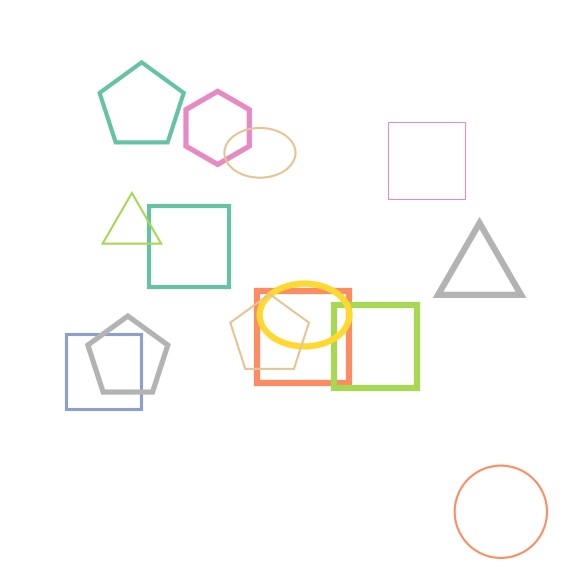[{"shape": "pentagon", "thickness": 2, "radius": 0.38, "center": [0.245, 0.815]}, {"shape": "square", "thickness": 2, "radius": 0.35, "center": [0.327, 0.572]}, {"shape": "circle", "thickness": 1, "radius": 0.4, "center": [0.867, 0.113]}, {"shape": "square", "thickness": 3, "radius": 0.4, "center": [0.525, 0.416]}, {"shape": "square", "thickness": 1.5, "radius": 0.32, "center": [0.179, 0.356]}, {"shape": "square", "thickness": 0.5, "radius": 0.34, "center": [0.739, 0.721]}, {"shape": "hexagon", "thickness": 2.5, "radius": 0.32, "center": [0.377, 0.778]}, {"shape": "square", "thickness": 3, "radius": 0.36, "center": [0.65, 0.399]}, {"shape": "triangle", "thickness": 1, "radius": 0.29, "center": [0.228, 0.606]}, {"shape": "oval", "thickness": 3, "radius": 0.39, "center": [0.527, 0.454]}, {"shape": "pentagon", "thickness": 1, "radius": 0.36, "center": [0.467, 0.418]}, {"shape": "oval", "thickness": 1, "radius": 0.31, "center": [0.45, 0.735]}, {"shape": "pentagon", "thickness": 2.5, "radius": 0.36, "center": [0.221, 0.379]}, {"shape": "triangle", "thickness": 3, "radius": 0.41, "center": [0.83, 0.53]}]